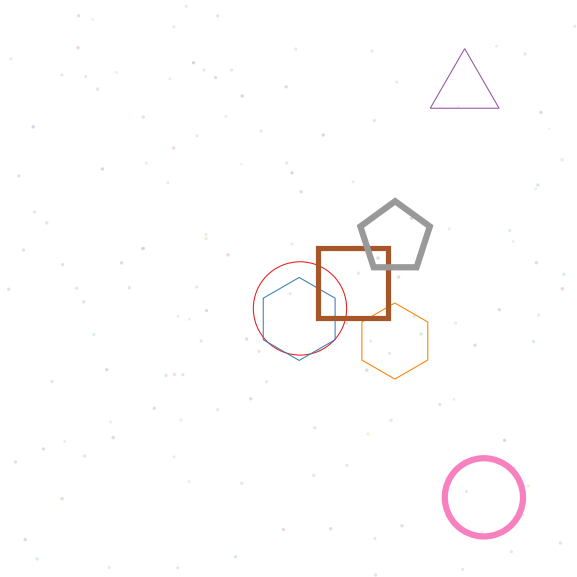[{"shape": "circle", "thickness": 0.5, "radius": 0.4, "center": [0.519, 0.465]}, {"shape": "hexagon", "thickness": 0.5, "radius": 0.36, "center": [0.518, 0.447]}, {"shape": "triangle", "thickness": 0.5, "radius": 0.34, "center": [0.805, 0.846]}, {"shape": "hexagon", "thickness": 0.5, "radius": 0.33, "center": [0.684, 0.409]}, {"shape": "square", "thickness": 2.5, "radius": 0.31, "center": [0.611, 0.509]}, {"shape": "circle", "thickness": 3, "radius": 0.34, "center": [0.838, 0.138]}, {"shape": "pentagon", "thickness": 3, "radius": 0.32, "center": [0.684, 0.587]}]